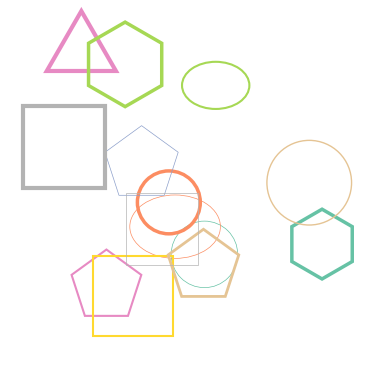[{"shape": "hexagon", "thickness": 2.5, "radius": 0.45, "center": [0.836, 0.366]}, {"shape": "circle", "thickness": 0.5, "radius": 0.43, "center": [0.531, 0.339]}, {"shape": "circle", "thickness": 2.5, "radius": 0.41, "center": [0.439, 0.474]}, {"shape": "oval", "thickness": 0.5, "radius": 0.59, "center": [0.455, 0.411]}, {"shape": "pentagon", "thickness": 0.5, "radius": 0.5, "center": [0.368, 0.574]}, {"shape": "triangle", "thickness": 3, "radius": 0.52, "center": [0.211, 0.867]}, {"shape": "pentagon", "thickness": 1.5, "radius": 0.48, "center": [0.276, 0.257]}, {"shape": "oval", "thickness": 1.5, "radius": 0.44, "center": [0.56, 0.778]}, {"shape": "hexagon", "thickness": 2.5, "radius": 0.55, "center": [0.325, 0.833]}, {"shape": "square", "thickness": 1.5, "radius": 0.52, "center": [0.346, 0.231]}, {"shape": "pentagon", "thickness": 2, "radius": 0.48, "center": [0.528, 0.308]}, {"shape": "circle", "thickness": 1, "radius": 0.55, "center": [0.803, 0.525]}, {"shape": "square", "thickness": 3, "radius": 0.54, "center": [0.166, 0.618]}, {"shape": "square", "thickness": 0.5, "radius": 0.47, "center": [0.42, 0.406]}]